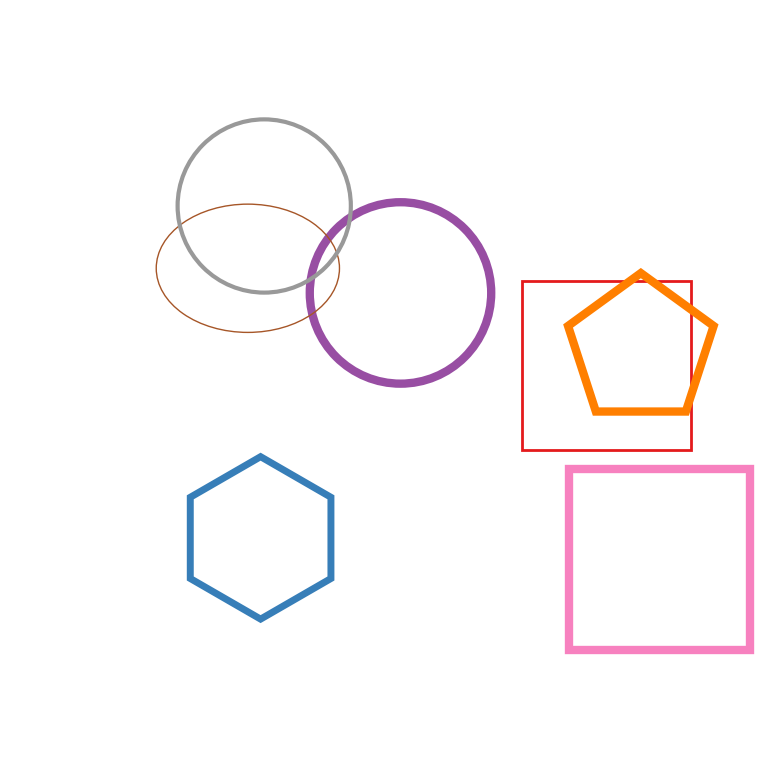[{"shape": "square", "thickness": 1, "radius": 0.55, "center": [0.787, 0.525]}, {"shape": "hexagon", "thickness": 2.5, "radius": 0.53, "center": [0.338, 0.301]}, {"shape": "circle", "thickness": 3, "radius": 0.59, "center": [0.52, 0.62]}, {"shape": "pentagon", "thickness": 3, "radius": 0.5, "center": [0.832, 0.546]}, {"shape": "oval", "thickness": 0.5, "radius": 0.59, "center": [0.322, 0.652]}, {"shape": "square", "thickness": 3, "radius": 0.59, "center": [0.857, 0.273]}, {"shape": "circle", "thickness": 1.5, "radius": 0.56, "center": [0.343, 0.732]}]